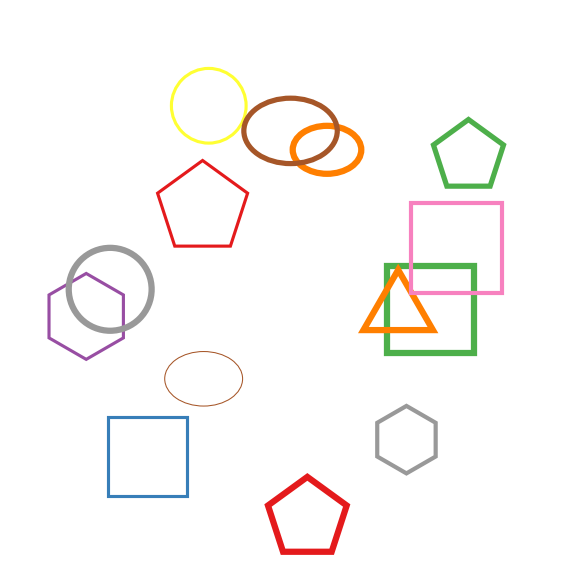[{"shape": "pentagon", "thickness": 3, "radius": 0.36, "center": [0.532, 0.102]}, {"shape": "pentagon", "thickness": 1.5, "radius": 0.41, "center": [0.351, 0.639]}, {"shape": "square", "thickness": 1.5, "radius": 0.34, "center": [0.255, 0.209]}, {"shape": "pentagon", "thickness": 2.5, "radius": 0.32, "center": [0.811, 0.728]}, {"shape": "square", "thickness": 3, "radius": 0.38, "center": [0.746, 0.463]}, {"shape": "hexagon", "thickness": 1.5, "radius": 0.37, "center": [0.149, 0.451]}, {"shape": "triangle", "thickness": 3, "radius": 0.35, "center": [0.69, 0.462]}, {"shape": "oval", "thickness": 3, "radius": 0.3, "center": [0.566, 0.74]}, {"shape": "circle", "thickness": 1.5, "radius": 0.32, "center": [0.361, 0.816]}, {"shape": "oval", "thickness": 0.5, "radius": 0.34, "center": [0.353, 0.343]}, {"shape": "oval", "thickness": 2.5, "radius": 0.4, "center": [0.503, 0.772]}, {"shape": "square", "thickness": 2, "radius": 0.39, "center": [0.79, 0.569]}, {"shape": "circle", "thickness": 3, "radius": 0.36, "center": [0.191, 0.498]}, {"shape": "hexagon", "thickness": 2, "radius": 0.29, "center": [0.704, 0.238]}]